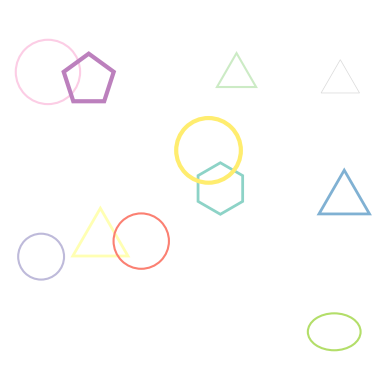[{"shape": "hexagon", "thickness": 2, "radius": 0.33, "center": [0.572, 0.51]}, {"shape": "triangle", "thickness": 2, "radius": 0.41, "center": [0.261, 0.376]}, {"shape": "circle", "thickness": 1.5, "radius": 0.3, "center": [0.107, 0.333]}, {"shape": "circle", "thickness": 1.5, "radius": 0.36, "center": [0.367, 0.374]}, {"shape": "triangle", "thickness": 2, "radius": 0.38, "center": [0.894, 0.482]}, {"shape": "oval", "thickness": 1.5, "radius": 0.34, "center": [0.868, 0.138]}, {"shape": "circle", "thickness": 1.5, "radius": 0.42, "center": [0.125, 0.813]}, {"shape": "triangle", "thickness": 0.5, "radius": 0.29, "center": [0.884, 0.787]}, {"shape": "pentagon", "thickness": 3, "radius": 0.34, "center": [0.23, 0.792]}, {"shape": "triangle", "thickness": 1.5, "radius": 0.29, "center": [0.614, 0.803]}, {"shape": "circle", "thickness": 3, "radius": 0.42, "center": [0.542, 0.609]}]